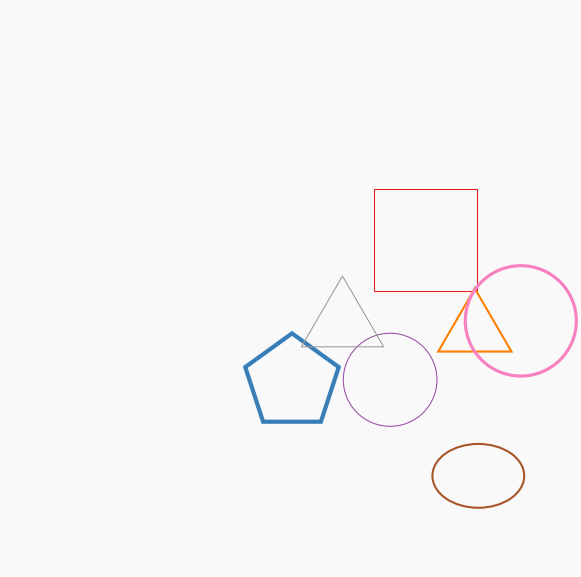[{"shape": "square", "thickness": 0.5, "radius": 0.44, "center": [0.732, 0.584]}, {"shape": "pentagon", "thickness": 2, "radius": 0.42, "center": [0.502, 0.337]}, {"shape": "circle", "thickness": 0.5, "radius": 0.4, "center": [0.671, 0.342]}, {"shape": "triangle", "thickness": 1, "radius": 0.36, "center": [0.817, 0.427]}, {"shape": "oval", "thickness": 1, "radius": 0.39, "center": [0.823, 0.175]}, {"shape": "circle", "thickness": 1.5, "radius": 0.48, "center": [0.896, 0.444]}, {"shape": "triangle", "thickness": 0.5, "radius": 0.41, "center": [0.589, 0.439]}]